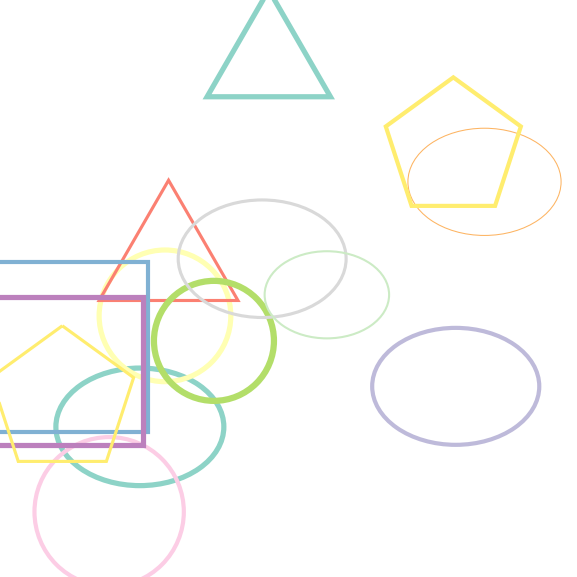[{"shape": "oval", "thickness": 2.5, "radius": 0.73, "center": [0.242, 0.26]}, {"shape": "triangle", "thickness": 2.5, "radius": 0.62, "center": [0.465, 0.893]}, {"shape": "circle", "thickness": 2.5, "radius": 0.57, "center": [0.286, 0.452]}, {"shape": "oval", "thickness": 2, "radius": 0.72, "center": [0.789, 0.33]}, {"shape": "triangle", "thickness": 1.5, "radius": 0.69, "center": [0.292, 0.548]}, {"shape": "square", "thickness": 2, "radius": 0.73, "center": [0.11, 0.398]}, {"shape": "oval", "thickness": 0.5, "radius": 0.66, "center": [0.839, 0.684]}, {"shape": "circle", "thickness": 3, "radius": 0.52, "center": [0.37, 0.409]}, {"shape": "circle", "thickness": 2, "radius": 0.65, "center": [0.189, 0.113]}, {"shape": "oval", "thickness": 1.5, "radius": 0.73, "center": [0.454, 0.551]}, {"shape": "square", "thickness": 2.5, "radius": 0.64, "center": [0.12, 0.357]}, {"shape": "oval", "thickness": 1, "radius": 0.54, "center": [0.566, 0.489]}, {"shape": "pentagon", "thickness": 1.5, "radius": 0.65, "center": [0.108, 0.305]}, {"shape": "pentagon", "thickness": 2, "radius": 0.61, "center": [0.785, 0.742]}]